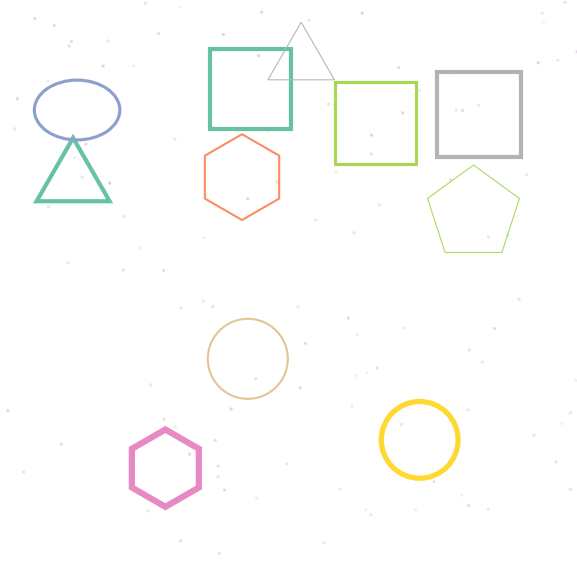[{"shape": "square", "thickness": 2, "radius": 0.35, "center": [0.434, 0.845]}, {"shape": "triangle", "thickness": 2, "radius": 0.37, "center": [0.127, 0.687]}, {"shape": "hexagon", "thickness": 1, "radius": 0.37, "center": [0.419, 0.692]}, {"shape": "oval", "thickness": 1.5, "radius": 0.37, "center": [0.133, 0.809]}, {"shape": "hexagon", "thickness": 3, "radius": 0.33, "center": [0.286, 0.188]}, {"shape": "pentagon", "thickness": 0.5, "radius": 0.42, "center": [0.82, 0.63]}, {"shape": "square", "thickness": 1.5, "radius": 0.35, "center": [0.65, 0.786]}, {"shape": "circle", "thickness": 2.5, "radius": 0.33, "center": [0.727, 0.237]}, {"shape": "circle", "thickness": 1, "radius": 0.35, "center": [0.429, 0.378]}, {"shape": "triangle", "thickness": 0.5, "radius": 0.33, "center": [0.522, 0.894]}, {"shape": "square", "thickness": 2, "radius": 0.37, "center": [0.829, 0.801]}]